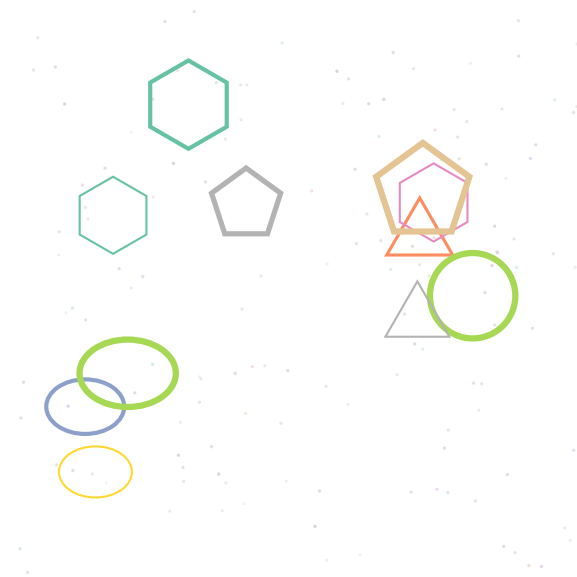[{"shape": "hexagon", "thickness": 1, "radius": 0.33, "center": [0.196, 0.626]}, {"shape": "hexagon", "thickness": 2, "radius": 0.38, "center": [0.326, 0.818]}, {"shape": "triangle", "thickness": 1.5, "radius": 0.33, "center": [0.727, 0.59]}, {"shape": "oval", "thickness": 2, "radius": 0.34, "center": [0.148, 0.295]}, {"shape": "hexagon", "thickness": 1, "radius": 0.34, "center": [0.751, 0.649]}, {"shape": "oval", "thickness": 3, "radius": 0.42, "center": [0.221, 0.353]}, {"shape": "circle", "thickness": 3, "radius": 0.37, "center": [0.818, 0.487]}, {"shape": "oval", "thickness": 1, "radius": 0.32, "center": [0.165, 0.182]}, {"shape": "pentagon", "thickness": 3, "radius": 0.42, "center": [0.732, 0.667]}, {"shape": "triangle", "thickness": 1, "radius": 0.32, "center": [0.723, 0.448]}, {"shape": "pentagon", "thickness": 2.5, "radius": 0.31, "center": [0.426, 0.645]}]